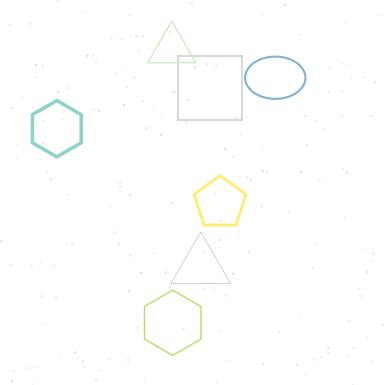[{"shape": "hexagon", "thickness": 2.5, "radius": 0.37, "center": [0.148, 0.666]}, {"shape": "triangle", "thickness": 0.5, "radius": 0.45, "center": [0.521, 0.308]}, {"shape": "oval", "thickness": 1.5, "radius": 0.39, "center": [0.715, 0.798]}, {"shape": "hexagon", "thickness": 1, "radius": 0.42, "center": [0.449, 0.162]}, {"shape": "square", "thickness": 1.5, "radius": 0.41, "center": [0.545, 0.772]}, {"shape": "triangle", "thickness": 1, "radius": 0.36, "center": [0.446, 0.873]}, {"shape": "pentagon", "thickness": 2, "radius": 0.35, "center": [0.571, 0.473]}]